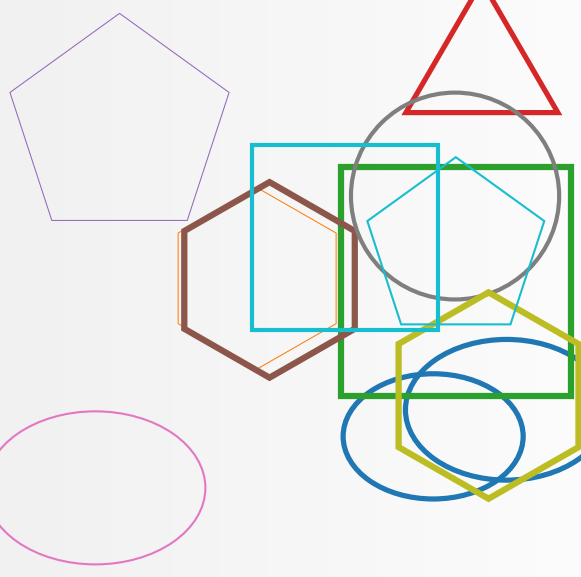[{"shape": "oval", "thickness": 2.5, "radius": 0.87, "center": [0.872, 0.29]}, {"shape": "oval", "thickness": 2.5, "radius": 0.77, "center": [0.745, 0.244]}, {"shape": "hexagon", "thickness": 0.5, "radius": 0.78, "center": [0.442, 0.517]}, {"shape": "square", "thickness": 3, "radius": 0.99, "center": [0.784, 0.512]}, {"shape": "triangle", "thickness": 2.5, "radius": 0.75, "center": [0.829, 0.88]}, {"shape": "pentagon", "thickness": 0.5, "radius": 0.99, "center": [0.206, 0.778]}, {"shape": "hexagon", "thickness": 3, "radius": 0.85, "center": [0.464, 0.514]}, {"shape": "oval", "thickness": 1, "radius": 0.95, "center": [0.164, 0.154]}, {"shape": "circle", "thickness": 2, "radius": 0.9, "center": [0.783, 0.66]}, {"shape": "hexagon", "thickness": 3, "radius": 0.89, "center": [0.841, 0.314]}, {"shape": "pentagon", "thickness": 1, "radius": 0.8, "center": [0.784, 0.567]}, {"shape": "square", "thickness": 2, "radius": 0.8, "center": [0.594, 0.588]}]